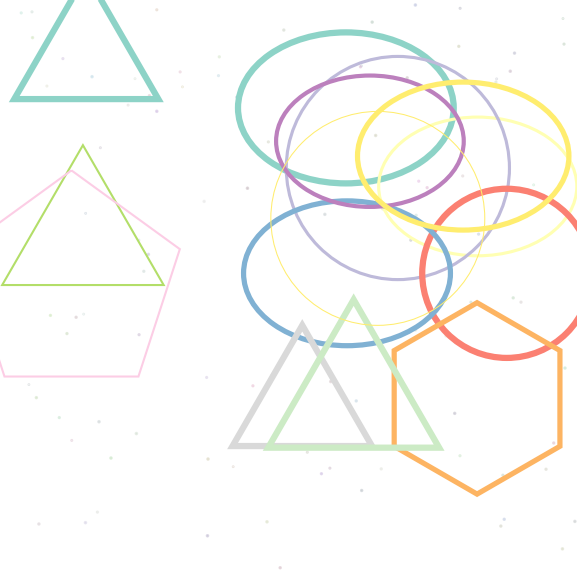[{"shape": "triangle", "thickness": 3, "radius": 0.72, "center": [0.149, 0.9]}, {"shape": "oval", "thickness": 3, "radius": 0.93, "center": [0.599, 0.812]}, {"shape": "oval", "thickness": 1.5, "radius": 0.86, "center": [0.827, 0.676]}, {"shape": "circle", "thickness": 1.5, "radius": 0.97, "center": [0.689, 0.708]}, {"shape": "circle", "thickness": 3, "radius": 0.73, "center": [0.878, 0.526]}, {"shape": "oval", "thickness": 2.5, "radius": 0.9, "center": [0.601, 0.526]}, {"shape": "hexagon", "thickness": 2.5, "radius": 0.83, "center": [0.826, 0.309]}, {"shape": "triangle", "thickness": 1, "radius": 0.81, "center": [0.144, 0.586]}, {"shape": "pentagon", "thickness": 1, "radius": 0.99, "center": [0.124, 0.507]}, {"shape": "triangle", "thickness": 3, "radius": 0.7, "center": [0.523, 0.296]}, {"shape": "oval", "thickness": 2, "radius": 0.81, "center": [0.641, 0.755]}, {"shape": "triangle", "thickness": 3, "radius": 0.85, "center": [0.612, 0.309]}, {"shape": "oval", "thickness": 2.5, "radius": 0.92, "center": [0.802, 0.729]}, {"shape": "circle", "thickness": 0.5, "radius": 0.93, "center": [0.654, 0.621]}]